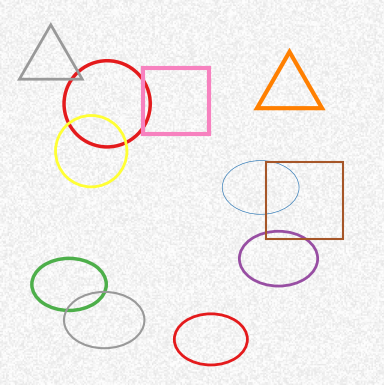[{"shape": "circle", "thickness": 2.5, "radius": 0.56, "center": [0.278, 0.73]}, {"shape": "oval", "thickness": 2, "radius": 0.47, "center": [0.548, 0.118]}, {"shape": "oval", "thickness": 0.5, "radius": 0.5, "center": [0.677, 0.513]}, {"shape": "oval", "thickness": 2.5, "radius": 0.48, "center": [0.179, 0.261]}, {"shape": "oval", "thickness": 2, "radius": 0.51, "center": [0.723, 0.328]}, {"shape": "triangle", "thickness": 3, "radius": 0.49, "center": [0.752, 0.768]}, {"shape": "circle", "thickness": 2, "radius": 0.46, "center": [0.237, 0.607]}, {"shape": "square", "thickness": 1.5, "radius": 0.5, "center": [0.79, 0.48]}, {"shape": "square", "thickness": 3, "radius": 0.43, "center": [0.456, 0.738]}, {"shape": "oval", "thickness": 1.5, "radius": 0.52, "center": [0.271, 0.169]}, {"shape": "triangle", "thickness": 2, "radius": 0.47, "center": [0.132, 0.841]}]